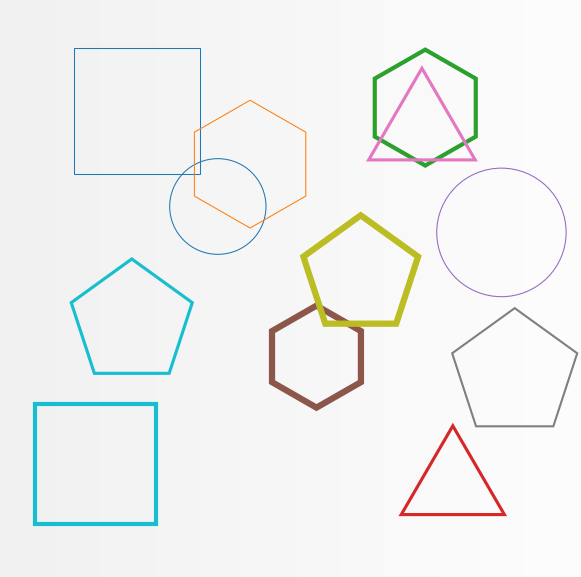[{"shape": "circle", "thickness": 0.5, "radius": 0.41, "center": [0.375, 0.642]}, {"shape": "square", "thickness": 0.5, "radius": 0.54, "center": [0.236, 0.806]}, {"shape": "hexagon", "thickness": 0.5, "radius": 0.55, "center": [0.43, 0.715]}, {"shape": "hexagon", "thickness": 2, "radius": 0.5, "center": [0.732, 0.813]}, {"shape": "triangle", "thickness": 1.5, "radius": 0.51, "center": [0.779, 0.159]}, {"shape": "circle", "thickness": 0.5, "radius": 0.56, "center": [0.863, 0.597]}, {"shape": "hexagon", "thickness": 3, "radius": 0.44, "center": [0.544, 0.382]}, {"shape": "triangle", "thickness": 1.5, "radius": 0.53, "center": [0.726, 0.775]}, {"shape": "pentagon", "thickness": 1, "radius": 0.57, "center": [0.885, 0.352]}, {"shape": "pentagon", "thickness": 3, "radius": 0.52, "center": [0.621, 0.523]}, {"shape": "square", "thickness": 2, "radius": 0.52, "center": [0.164, 0.196]}, {"shape": "pentagon", "thickness": 1.5, "radius": 0.55, "center": [0.227, 0.441]}]